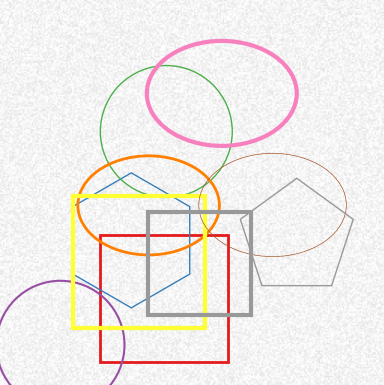[{"shape": "square", "thickness": 2, "radius": 0.83, "center": [0.426, 0.225]}, {"shape": "hexagon", "thickness": 1, "radius": 0.88, "center": [0.341, 0.376]}, {"shape": "circle", "thickness": 1, "radius": 0.86, "center": [0.432, 0.658]}, {"shape": "circle", "thickness": 1.5, "radius": 0.83, "center": [0.157, 0.104]}, {"shape": "oval", "thickness": 2, "radius": 0.92, "center": [0.386, 0.467]}, {"shape": "square", "thickness": 3, "radius": 0.86, "center": [0.362, 0.319]}, {"shape": "oval", "thickness": 0.5, "radius": 0.96, "center": [0.708, 0.468]}, {"shape": "oval", "thickness": 3, "radius": 0.97, "center": [0.576, 0.757]}, {"shape": "pentagon", "thickness": 1, "radius": 0.77, "center": [0.771, 0.383]}, {"shape": "square", "thickness": 3, "radius": 0.67, "center": [0.518, 0.316]}]